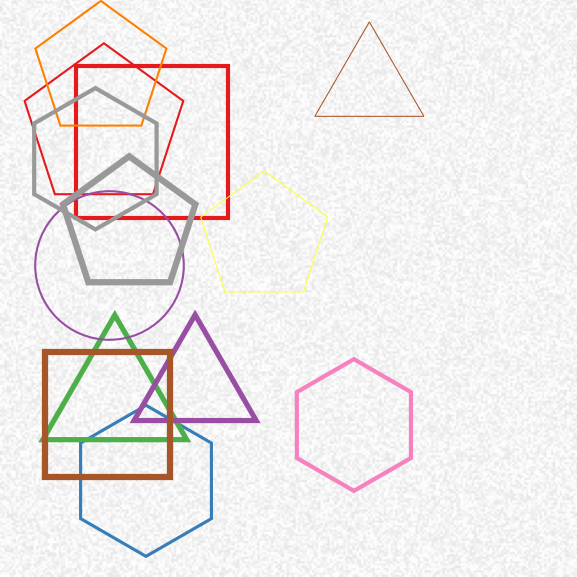[{"shape": "square", "thickness": 2, "radius": 0.66, "center": [0.263, 0.754]}, {"shape": "pentagon", "thickness": 1, "radius": 0.72, "center": [0.18, 0.78]}, {"shape": "hexagon", "thickness": 1.5, "radius": 0.65, "center": [0.253, 0.167]}, {"shape": "triangle", "thickness": 2.5, "radius": 0.72, "center": [0.199, 0.31]}, {"shape": "circle", "thickness": 1, "radius": 0.64, "center": [0.19, 0.539]}, {"shape": "triangle", "thickness": 2.5, "radius": 0.61, "center": [0.338, 0.332]}, {"shape": "pentagon", "thickness": 1, "radius": 0.6, "center": [0.175, 0.878]}, {"shape": "pentagon", "thickness": 0.5, "radius": 0.58, "center": [0.458, 0.587]}, {"shape": "square", "thickness": 3, "radius": 0.54, "center": [0.186, 0.281]}, {"shape": "triangle", "thickness": 0.5, "radius": 0.55, "center": [0.64, 0.852]}, {"shape": "hexagon", "thickness": 2, "radius": 0.57, "center": [0.613, 0.263]}, {"shape": "pentagon", "thickness": 3, "radius": 0.6, "center": [0.224, 0.608]}, {"shape": "hexagon", "thickness": 2, "radius": 0.61, "center": [0.165, 0.724]}]